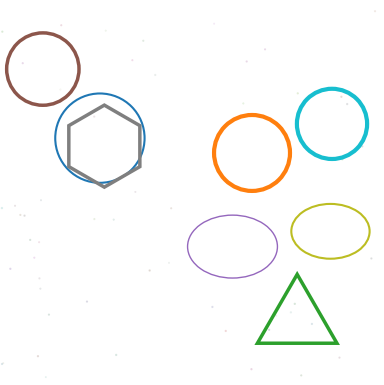[{"shape": "circle", "thickness": 1.5, "radius": 0.58, "center": [0.26, 0.641]}, {"shape": "circle", "thickness": 3, "radius": 0.49, "center": [0.655, 0.603]}, {"shape": "triangle", "thickness": 2.5, "radius": 0.6, "center": [0.772, 0.168]}, {"shape": "oval", "thickness": 1, "radius": 0.58, "center": [0.604, 0.36]}, {"shape": "circle", "thickness": 2.5, "radius": 0.47, "center": [0.111, 0.821]}, {"shape": "hexagon", "thickness": 2.5, "radius": 0.53, "center": [0.271, 0.62]}, {"shape": "oval", "thickness": 1.5, "radius": 0.51, "center": [0.858, 0.399]}, {"shape": "circle", "thickness": 3, "radius": 0.46, "center": [0.862, 0.678]}]